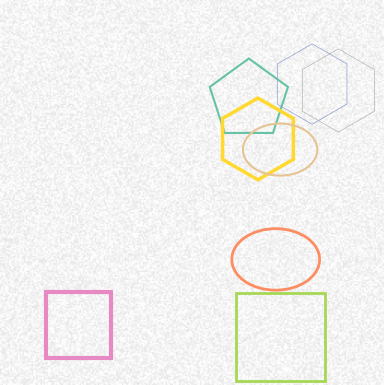[{"shape": "pentagon", "thickness": 1.5, "radius": 0.53, "center": [0.646, 0.741]}, {"shape": "oval", "thickness": 2, "radius": 0.57, "center": [0.716, 0.326]}, {"shape": "hexagon", "thickness": 0.5, "radius": 0.52, "center": [0.811, 0.782]}, {"shape": "square", "thickness": 3, "radius": 0.43, "center": [0.204, 0.157]}, {"shape": "square", "thickness": 2, "radius": 0.58, "center": [0.728, 0.125]}, {"shape": "hexagon", "thickness": 2.5, "radius": 0.53, "center": [0.67, 0.639]}, {"shape": "oval", "thickness": 1.5, "radius": 0.48, "center": [0.728, 0.611]}, {"shape": "hexagon", "thickness": 0.5, "radius": 0.54, "center": [0.879, 0.765]}]